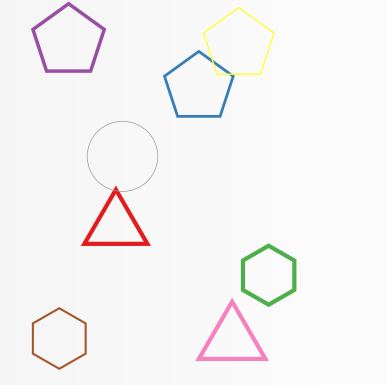[{"shape": "triangle", "thickness": 3, "radius": 0.47, "center": [0.299, 0.414]}, {"shape": "pentagon", "thickness": 2, "radius": 0.47, "center": [0.513, 0.773]}, {"shape": "hexagon", "thickness": 3, "radius": 0.38, "center": [0.693, 0.285]}, {"shape": "pentagon", "thickness": 2.5, "radius": 0.48, "center": [0.177, 0.894]}, {"shape": "pentagon", "thickness": 1, "radius": 0.48, "center": [0.616, 0.885]}, {"shape": "hexagon", "thickness": 1.5, "radius": 0.39, "center": [0.153, 0.121]}, {"shape": "triangle", "thickness": 3, "radius": 0.5, "center": [0.599, 0.117]}, {"shape": "circle", "thickness": 0.5, "radius": 0.46, "center": [0.316, 0.594]}]